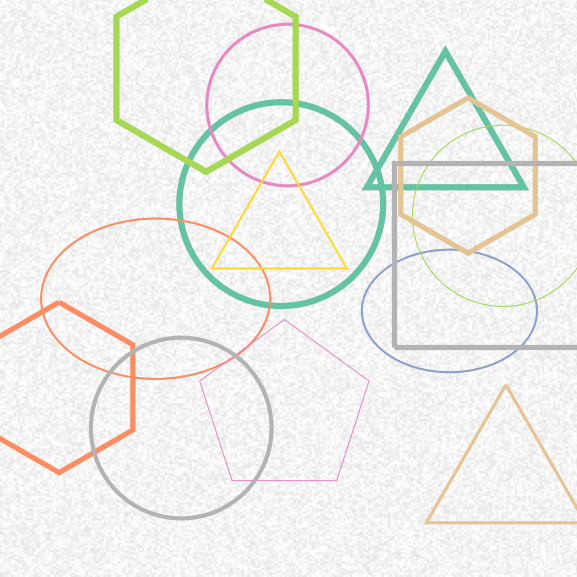[{"shape": "circle", "thickness": 3, "radius": 0.88, "center": [0.487, 0.646]}, {"shape": "triangle", "thickness": 3, "radius": 0.78, "center": [0.771, 0.753]}, {"shape": "hexagon", "thickness": 2.5, "radius": 0.74, "center": [0.102, 0.328]}, {"shape": "oval", "thickness": 1, "radius": 0.99, "center": [0.27, 0.482]}, {"shape": "oval", "thickness": 1, "radius": 0.76, "center": [0.778, 0.461]}, {"shape": "circle", "thickness": 1.5, "radius": 0.7, "center": [0.498, 0.817]}, {"shape": "pentagon", "thickness": 0.5, "radius": 0.77, "center": [0.492, 0.292]}, {"shape": "circle", "thickness": 0.5, "radius": 0.78, "center": [0.871, 0.625]}, {"shape": "hexagon", "thickness": 3, "radius": 0.9, "center": [0.357, 0.881]}, {"shape": "triangle", "thickness": 1, "radius": 0.67, "center": [0.484, 0.602]}, {"shape": "hexagon", "thickness": 2.5, "radius": 0.67, "center": [0.81, 0.695]}, {"shape": "triangle", "thickness": 1.5, "radius": 0.8, "center": [0.876, 0.173]}, {"shape": "circle", "thickness": 2, "radius": 0.78, "center": [0.314, 0.258]}, {"shape": "square", "thickness": 2.5, "radius": 0.8, "center": [0.842, 0.558]}]